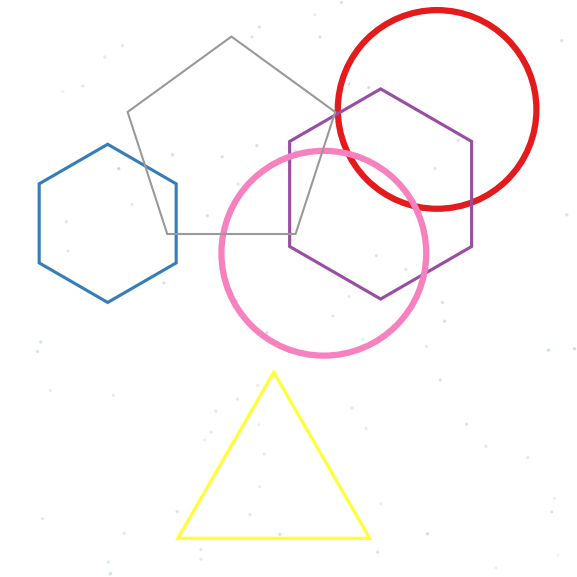[{"shape": "circle", "thickness": 3, "radius": 0.86, "center": [0.757, 0.81]}, {"shape": "hexagon", "thickness": 1.5, "radius": 0.68, "center": [0.186, 0.612]}, {"shape": "hexagon", "thickness": 1.5, "radius": 0.91, "center": [0.659, 0.663]}, {"shape": "triangle", "thickness": 1.5, "radius": 0.96, "center": [0.474, 0.163]}, {"shape": "circle", "thickness": 3, "radius": 0.89, "center": [0.561, 0.561]}, {"shape": "pentagon", "thickness": 1, "radius": 0.94, "center": [0.401, 0.747]}]